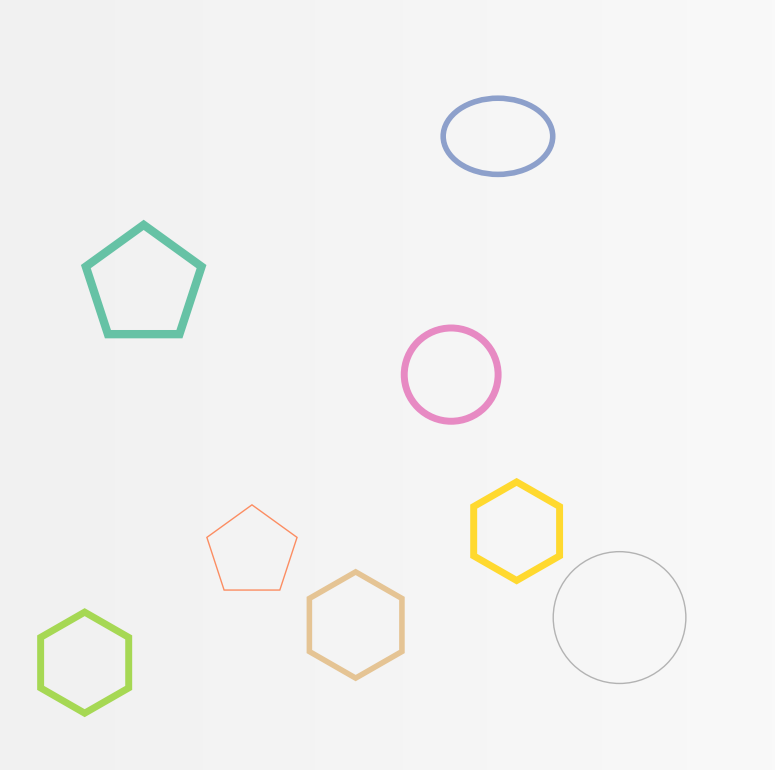[{"shape": "pentagon", "thickness": 3, "radius": 0.39, "center": [0.185, 0.63]}, {"shape": "pentagon", "thickness": 0.5, "radius": 0.31, "center": [0.325, 0.283]}, {"shape": "oval", "thickness": 2, "radius": 0.35, "center": [0.643, 0.823]}, {"shape": "circle", "thickness": 2.5, "radius": 0.3, "center": [0.582, 0.513]}, {"shape": "hexagon", "thickness": 2.5, "radius": 0.33, "center": [0.109, 0.139]}, {"shape": "hexagon", "thickness": 2.5, "radius": 0.32, "center": [0.667, 0.31]}, {"shape": "hexagon", "thickness": 2, "radius": 0.34, "center": [0.459, 0.188]}, {"shape": "circle", "thickness": 0.5, "radius": 0.43, "center": [0.799, 0.198]}]